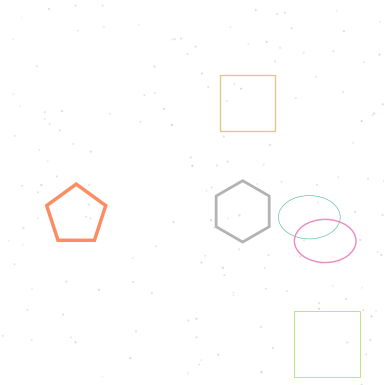[{"shape": "oval", "thickness": 0.5, "radius": 0.4, "center": [0.803, 0.436]}, {"shape": "pentagon", "thickness": 2.5, "radius": 0.4, "center": [0.198, 0.441]}, {"shape": "oval", "thickness": 1, "radius": 0.4, "center": [0.845, 0.374]}, {"shape": "square", "thickness": 0.5, "radius": 0.43, "center": [0.85, 0.106]}, {"shape": "square", "thickness": 1, "radius": 0.36, "center": [0.643, 0.733]}, {"shape": "hexagon", "thickness": 2, "radius": 0.4, "center": [0.63, 0.451]}]